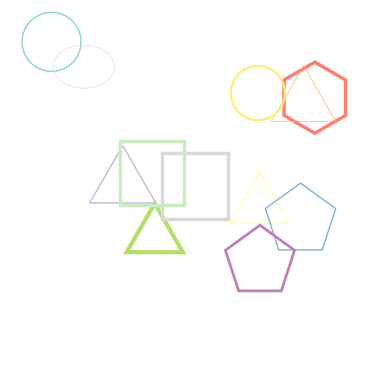[{"shape": "circle", "thickness": 1, "radius": 0.38, "center": [0.134, 0.891]}, {"shape": "triangle", "thickness": 1, "radius": 0.44, "center": [0.674, 0.464]}, {"shape": "triangle", "thickness": 1, "radius": 0.5, "center": [0.319, 0.522]}, {"shape": "hexagon", "thickness": 2.5, "radius": 0.46, "center": [0.818, 0.746]}, {"shape": "pentagon", "thickness": 1, "radius": 0.48, "center": [0.781, 0.428]}, {"shape": "triangle", "thickness": 0.5, "radius": 0.48, "center": [0.789, 0.733]}, {"shape": "triangle", "thickness": 3, "radius": 0.42, "center": [0.402, 0.387]}, {"shape": "oval", "thickness": 0.5, "radius": 0.4, "center": [0.218, 0.827]}, {"shape": "square", "thickness": 2.5, "radius": 0.43, "center": [0.508, 0.516]}, {"shape": "pentagon", "thickness": 2, "radius": 0.47, "center": [0.675, 0.321]}, {"shape": "square", "thickness": 2.5, "radius": 0.41, "center": [0.395, 0.551]}, {"shape": "circle", "thickness": 1.5, "radius": 0.35, "center": [0.67, 0.758]}]